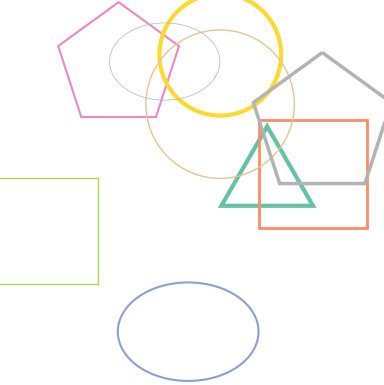[{"shape": "triangle", "thickness": 3, "radius": 0.69, "center": [0.694, 0.534]}, {"shape": "square", "thickness": 2, "radius": 0.7, "center": [0.814, 0.548]}, {"shape": "oval", "thickness": 1.5, "radius": 0.91, "center": [0.489, 0.139]}, {"shape": "pentagon", "thickness": 1.5, "radius": 0.82, "center": [0.308, 0.829]}, {"shape": "square", "thickness": 1, "radius": 0.69, "center": [0.116, 0.4]}, {"shape": "circle", "thickness": 3, "radius": 0.79, "center": [0.572, 0.858]}, {"shape": "circle", "thickness": 1, "radius": 0.96, "center": [0.572, 0.729]}, {"shape": "pentagon", "thickness": 2.5, "radius": 0.94, "center": [0.837, 0.675]}, {"shape": "oval", "thickness": 0.5, "radius": 0.72, "center": [0.428, 0.84]}]